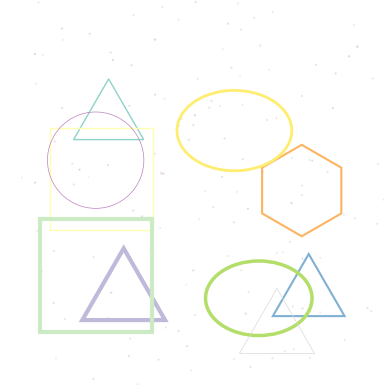[{"shape": "triangle", "thickness": 1, "radius": 0.53, "center": [0.282, 0.69]}, {"shape": "square", "thickness": 1, "radius": 0.67, "center": [0.264, 0.535]}, {"shape": "triangle", "thickness": 3, "radius": 0.62, "center": [0.321, 0.231]}, {"shape": "triangle", "thickness": 1.5, "radius": 0.54, "center": [0.802, 0.233]}, {"shape": "hexagon", "thickness": 1.5, "radius": 0.59, "center": [0.784, 0.505]}, {"shape": "oval", "thickness": 2.5, "radius": 0.69, "center": [0.672, 0.225]}, {"shape": "triangle", "thickness": 0.5, "radius": 0.56, "center": [0.719, 0.138]}, {"shape": "circle", "thickness": 0.5, "radius": 0.63, "center": [0.248, 0.584]}, {"shape": "square", "thickness": 3, "radius": 0.73, "center": [0.249, 0.285]}, {"shape": "oval", "thickness": 2, "radius": 0.75, "center": [0.609, 0.661]}]